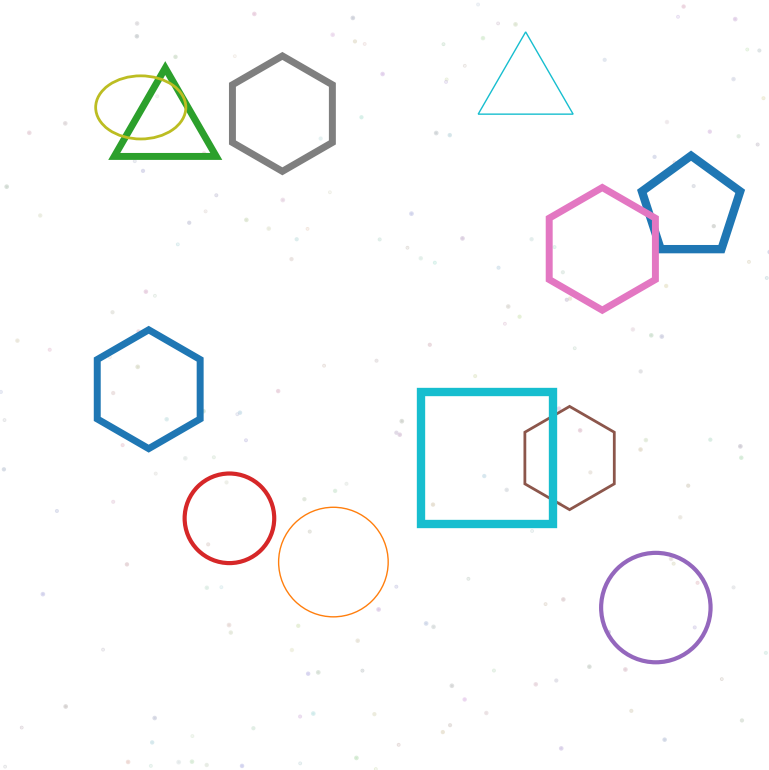[{"shape": "hexagon", "thickness": 2.5, "radius": 0.39, "center": [0.193, 0.494]}, {"shape": "pentagon", "thickness": 3, "radius": 0.34, "center": [0.897, 0.731]}, {"shape": "circle", "thickness": 0.5, "radius": 0.36, "center": [0.433, 0.27]}, {"shape": "triangle", "thickness": 2.5, "radius": 0.38, "center": [0.215, 0.835]}, {"shape": "circle", "thickness": 1.5, "radius": 0.29, "center": [0.298, 0.327]}, {"shape": "circle", "thickness": 1.5, "radius": 0.36, "center": [0.852, 0.211]}, {"shape": "hexagon", "thickness": 1, "radius": 0.34, "center": [0.74, 0.405]}, {"shape": "hexagon", "thickness": 2.5, "radius": 0.4, "center": [0.782, 0.677]}, {"shape": "hexagon", "thickness": 2.5, "radius": 0.37, "center": [0.367, 0.852]}, {"shape": "oval", "thickness": 1, "radius": 0.29, "center": [0.183, 0.861]}, {"shape": "triangle", "thickness": 0.5, "radius": 0.36, "center": [0.683, 0.887]}, {"shape": "square", "thickness": 3, "radius": 0.43, "center": [0.632, 0.405]}]